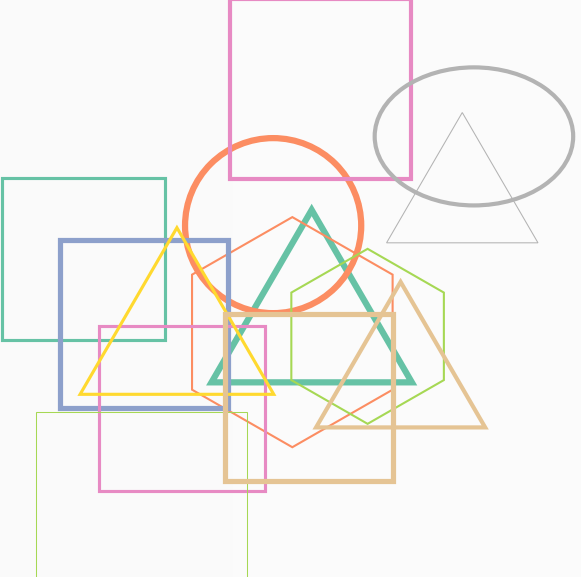[{"shape": "triangle", "thickness": 3, "radius": 0.99, "center": [0.536, 0.437]}, {"shape": "square", "thickness": 1.5, "radius": 0.7, "center": [0.143, 0.55]}, {"shape": "circle", "thickness": 3, "radius": 0.76, "center": [0.47, 0.608]}, {"shape": "hexagon", "thickness": 1, "radius": 1.0, "center": [0.503, 0.424]}, {"shape": "square", "thickness": 2.5, "radius": 0.72, "center": [0.248, 0.438]}, {"shape": "square", "thickness": 2, "radius": 0.78, "center": [0.552, 0.845]}, {"shape": "square", "thickness": 1.5, "radius": 0.71, "center": [0.313, 0.291]}, {"shape": "hexagon", "thickness": 1, "radius": 0.76, "center": [0.632, 0.417]}, {"shape": "square", "thickness": 0.5, "radius": 0.91, "center": [0.244, 0.104]}, {"shape": "triangle", "thickness": 1.5, "radius": 0.96, "center": [0.304, 0.413]}, {"shape": "triangle", "thickness": 2, "radius": 0.84, "center": [0.689, 0.343]}, {"shape": "square", "thickness": 2.5, "radius": 0.72, "center": [0.531, 0.311]}, {"shape": "oval", "thickness": 2, "radius": 0.85, "center": [0.815, 0.763]}, {"shape": "triangle", "thickness": 0.5, "radius": 0.75, "center": [0.795, 0.654]}]